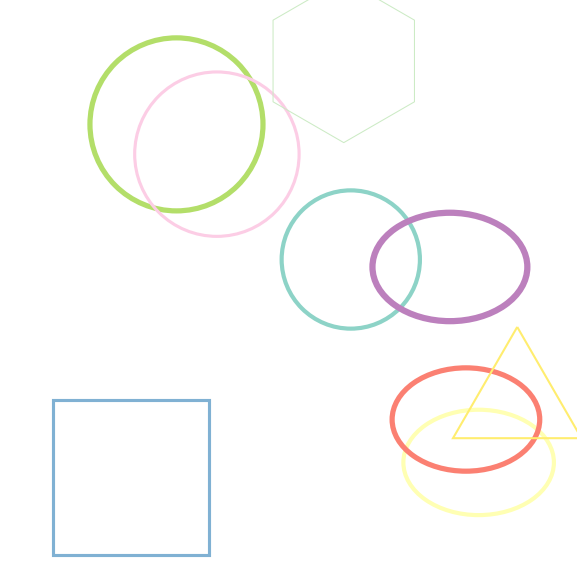[{"shape": "circle", "thickness": 2, "radius": 0.6, "center": [0.607, 0.55]}, {"shape": "oval", "thickness": 2, "radius": 0.65, "center": [0.829, 0.198]}, {"shape": "oval", "thickness": 2.5, "radius": 0.64, "center": [0.807, 0.273]}, {"shape": "square", "thickness": 1.5, "radius": 0.67, "center": [0.227, 0.173]}, {"shape": "circle", "thickness": 2.5, "radius": 0.75, "center": [0.306, 0.784]}, {"shape": "circle", "thickness": 1.5, "radius": 0.71, "center": [0.376, 0.732]}, {"shape": "oval", "thickness": 3, "radius": 0.67, "center": [0.779, 0.537]}, {"shape": "hexagon", "thickness": 0.5, "radius": 0.71, "center": [0.595, 0.894]}, {"shape": "triangle", "thickness": 1, "radius": 0.64, "center": [0.896, 0.305]}]